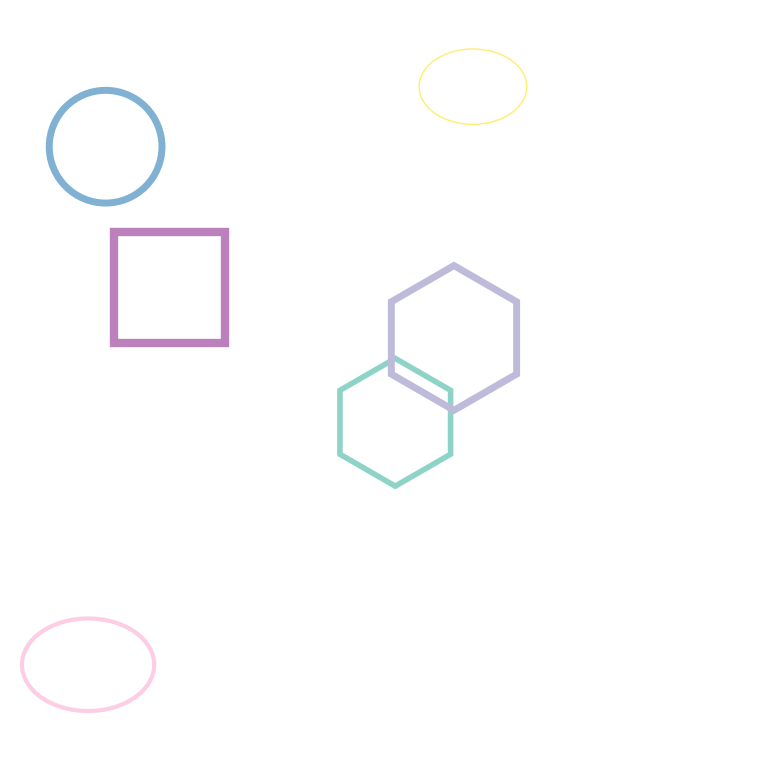[{"shape": "hexagon", "thickness": 2, "radius": 0.41, "center": [0.513, 0.452]}, {"shape": "hexagon", "thickness": 2.5, "radius": 0.47, "center": [0.59, 0.561]}, {"shape": "circle", "thickness": 2.5, "radius": 0.37, "center": [0.137, 0.809]}, {"shape": "oval", "thickness": 1.5, "radius": 0.43, "center": [0.114, 0.137]}, {"shape": "square", "thickness": 3, "radius": 0.36, "center": [0.22, 0.626]}, {"shape": "oval", "thickness": 0.5, "radius": 0.35, "center": [0.614, 0.887]}]